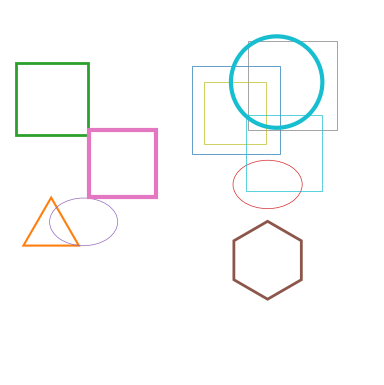[{"shape": "square", "thickness": 0.5, "radius": 0.57, "center": [0.613, 0.714]}, {"shape": "triangle", "thickness": 1.5, "radius": 0.42, "center": [0.133, 0.404]}, {"shape": "square", "thickness": 2, "radius": 0.47, "center": [0.136, 0.742]}, {"shape": "oval", "thickness": 0.5, "radius": 0.45, "center": [0.695, 0.521]}, {"shape": "oval", "thickness": 0.5, "radius": 0.44, "center": [0.217, 0.424]}, {"shape": "hexagon", "thickness": 2, "radius": 0.51, "center": [0.695, 0.324]}, {"shape": "square", "thickness": 3, "radius": 0.44, "center": [0.318, 0.574]}, {"shape": "square", "thickness": 0.5, "radius": 0.58, "center": [0.759, 0.779]}, {"shape": "square", "thickness": 0.5, "radius": 0.4, "center": [0.611, 0.707]}, {"shape": "square", "thickness": 0.5, "radius": 0.49, "center": [0.737, 0.603]}, {"shape": "circle", "thickness": 3, "radius": 0.59, "center": [0.719, 0.787]}]